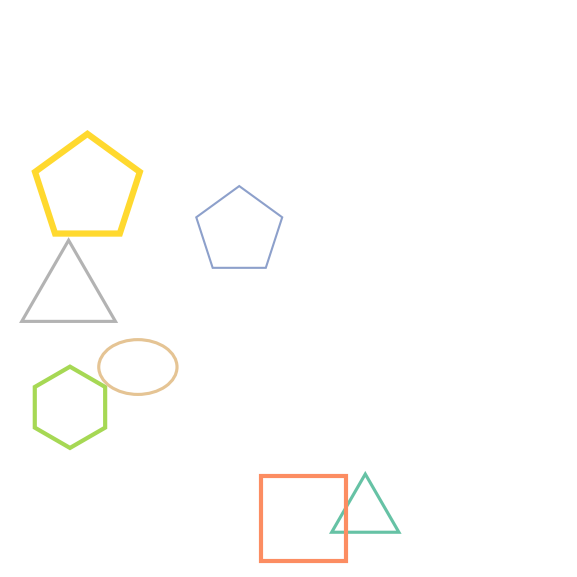[{"shape": "triangle", "thickness": 1.5, "radius": 0.34, "center": [0.633, 0.111]}, {"shape": "square", "thickness": 2, "radius": 0.37, "center": [0.525, 0.101]}, {"shape": "pentagon", "thickness": 1, "radius": 0.39, "center": [0.414, 0.599]}, {"shape": "hexagon", "thickness": 2, "radius": 0.35, "center": [0.121, 0.294]}, {"shape": "pentagon", "thickness": 3, "radius": 0.48, "center": [0.151, 0.672]}, {"shape": "oval", "thickness": 1.5, "radius": 0.34, "center": [0.239, 0.364]}, {"shape": "triangle", "thickness": 1.5, "radius": 0.47, "center": [0.119, 0.489]}]